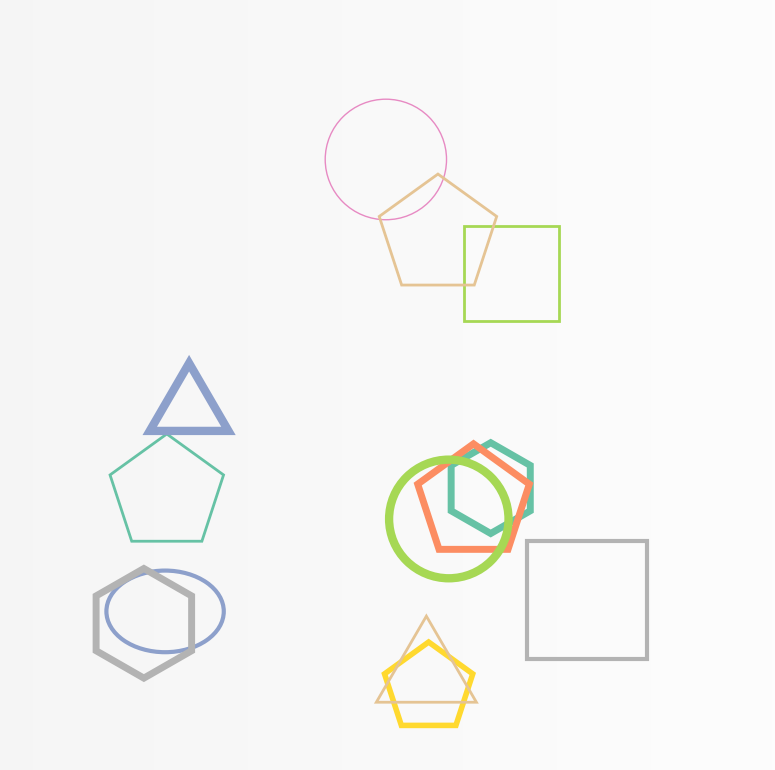[{"shape": "pentagon", "thickness": 1, "radius": 0.39, "center": [0.215, 0.359]}, {"shape": "hexagon", "thickness": 2.5, "radius": 0.29, "center": [0.633, 0.366]}, {"shape": "pentagon", "thickness": 2.5, "radius": 0.38, "center": [0.611, 0.348]}, {"shape": "oval", "thickness": 1.5, "radius": 0.38, "center": [0.213, 0.206]}, {"shape": "triangle", "thickness": 3, "radius": 0.29, "center": [0.244, 0.47]}, {"shape": "circle", "thickness": 0.5, "radius": 0.39, "center": [0.498, 0.793]}, {"shape": "circle", "thickness": 3, "radius": 0.39, "center": [0.579, 0.326]}, {"shape": "square", "thickness": 1, "radius": 0.31, "center": [0.66, 0.645]}, {"shape": "pentagon", "thickness": 2, "radius": 0.3, "center": [0.553, 0.106]}, {"shape": "triangle", "thickness": 1, "radius": 0.37, "center": [0.55, 0.125]}, {"shape": "pentagon", "thickness": 1, "radius": 0.4, "center": [0.565, 0.694]}, {"shape": "square", "thickness": 1.5, "radius": 0.38, "center": [0.757, 0.221]}, {"shape": "hexagon", "thickness": 2.5, "radius": 0.36, "center": [0.186, 0.19]}]